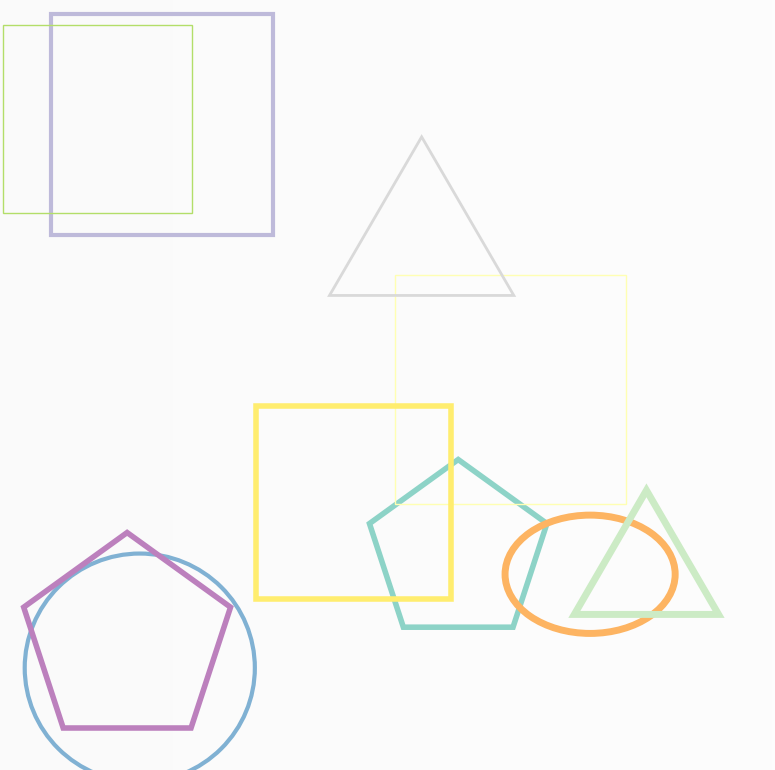[{"shape": "pentagon", "thickness": 2, "radius": 0.6, "center": [0.591, 0.283]}, {"shape": "square", "thickness": 0.5, "radius": 0.75, "center": [0.659, 0.494]}, {"shape": "square", "thickness": 1.5, "radius": 0.72, "center": [0.209, 0.838]}, {"shape": "circle", "thickness": 1.5, "radius": 0.74, "center": [0.18, 0.133]}, {"shape": "oval", "thickness": 2.5, "radius": 0.55, "center": [0.761, 0.254]}, {"shape": "square", "thickness": 0.5, "radius": 0.61, "center": [0.126, 0.846]}, {"shape": "triangle", "thickness": 1, "radius": 0.69, "center": [0.544, 0.685]}, {"shape": "pentagon", "thickness": 2, "radius": 0.7, "center": [0.164, 0.168]}, {"shape": "triangle", "thickness": 2.5, "radius": 0.54, "center": [0.834, 0.256]}, {"shape": "square", "thickness": 2, "radius": 0.63, "center": [0.456, 0.347]}]